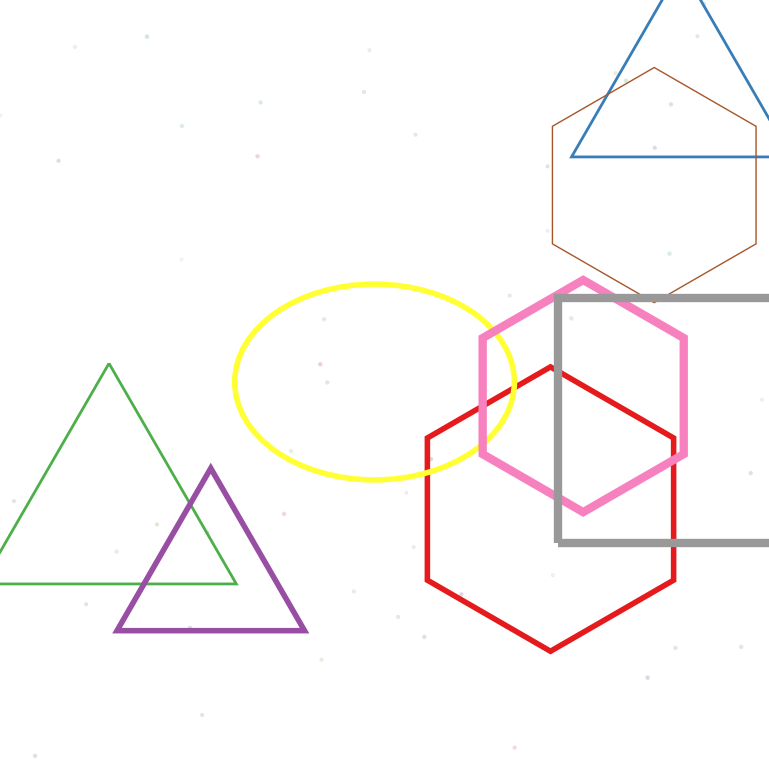[{"shape": "hexagon", "thickness": 2, "radius": 0.92, "center": [0.715, 0.339]}, {"shape": "triangle", "thickness": 1, "radius": 0.82, "center": [0.885, 0.879]}, {"shape": "triangle", "thickness": 1, "radius": 0.95, "center": [0.142, 0.337]}, {"shape": "triangle", "thickness": 2, "radius": 0.7, "center": [0.274, 0.251]}, {"shape": "oval", "thickness": 2, "radius": 0.91, "center": [0.486, 0.504]}, {"shape": "hexagon", "thickness": 0.5, "radius": 0.76, "center": [0.85, 0.76]}, {"shape": "hexagon", "thickness": 3, "radius": 0.75, "center": [0.757, 0.486]}, {"shape": "square", "thickness": 3, "radius": 0.8, "center": [0.884, 0.454]}]